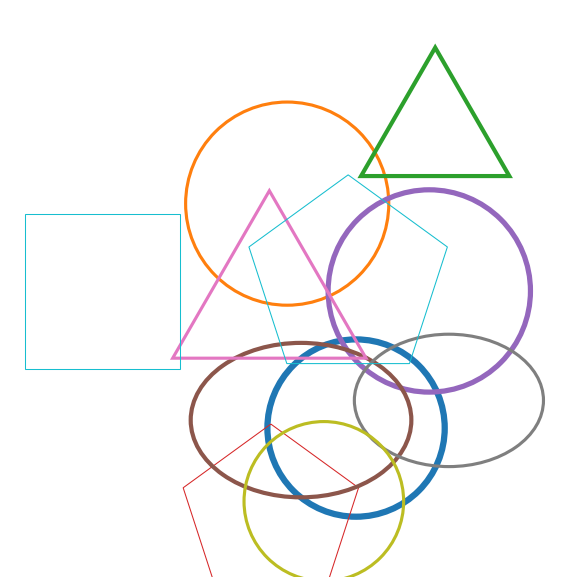[{"shape": "circle", "thickness": 3, "radius": 0.77, "center": [0.617, 0.258]}, {"shape": "circle", "thickness": 1.5, "radius": 0.88, "center": [0.497, 0.647]}, {"shape": "triangle", "thickness": 2, "radius": 0.74, "center": [0.754, 0.768]}, {"shape": "pentagon", "thickness": 0.5, "radius": 0.8, "center": [0.469, 0.105]}, {"shape": "circle", "thickness": 2.5, "radius": 0.88, "center": [0.743, 0.495]}, {"shape": "oval", "thickness": 2, "radius": 0.96, "center": [0.521, 0.272]}, {"shape": "triangle", "thickness": 1.5, "radius": 0.97, "center": [0.466, 0.476]}, {"shape": "oval", "thickness": 1.5, "radius": 0.82, "center": [0.777, 0.306]}, {"shape": "circle", "thickness": 1.5, "radius": 0.69, "center": [0.561, 0.131]}, {"shape": "square", "thickness": 0.5, "radius": 0.67, "center": [0.178, 0.495]}, {"shape": "pentagon", "thickness": 0.5, "radius": 0.9, "center": [0.603, 0.516]}]